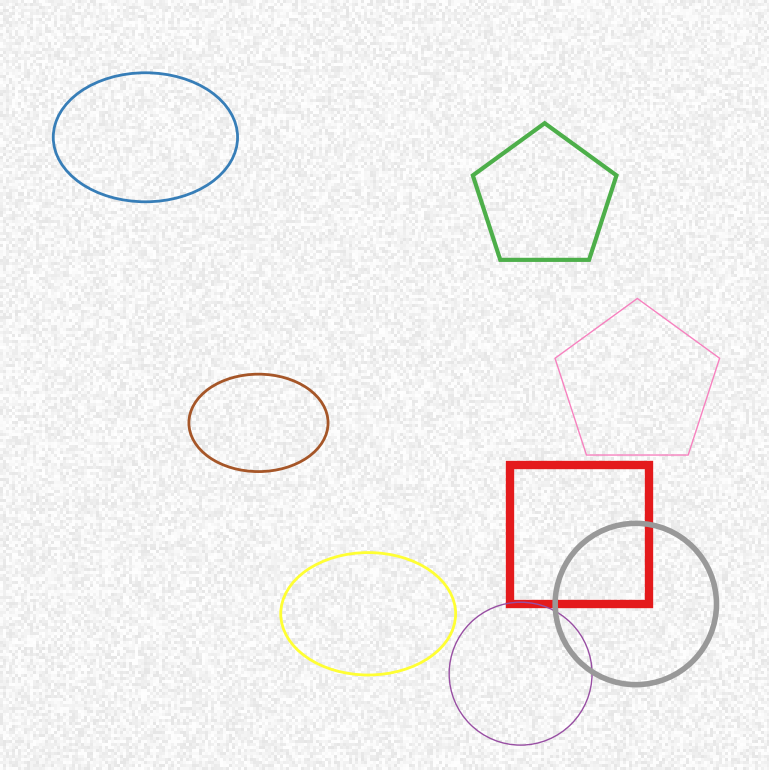[{"shape": "square", "thickness": 3, "radius": 0.45, "center": [0.752, 0.305]}, {"shape": "oval", "thickness": 1, "radius": 0.6, "center": [0.189, 0.822]}, {"shape": "pentagon", "thickness": 1.5, "radius": 0.49, "center": [0.707, 0.742]}, {"shape": "circle", "thickness": 0.5, "radius": 0.46, "center": [0.676, 0.125]}, {"shape": "oval", "thickness": 1, "radius": 0.57, "center": [0.478, 0.203]}, {"shape": "oval", "thickness": 1, "radius": 0.45, "center": [0.336, 0.451]}, {"shape": "pentagon", "thickness": 0.5, "radius": 0.56, "center": [0.828, 0.5]}, {"shape": "circle", "thickness": 2, "radius": 0.52, "center": [0.826, 0.216]}]